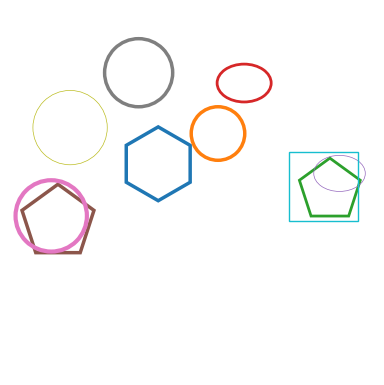[{"shape": "hexagon", "thickness": 2.5, "radius": 0.48, "center": [0.411, 0.575]}, {"shape": "circle", "thickness": 2.5, "radius": 0.35, "center": [0.566, 0.653]}, {"shape": "pentagon", "thickness": 2, "radius": 0.42, "center": [0.857, 0.506]}, {"shape": "oval", "thickness": 2, "radius": 0.35, "center": [0.634, 0.784]}, {"shape": "oval", "thickness": 0.5, "radius": 0.33, "center": [0.882, 0.55]}, {"shape": "pentagon", "thickness": 2.5, "radius": 0.49, "center": [0.151, 0.423]}, {"shape": "circle", "thickness": 3, "radius": 0.46, "center": [0.133, 0.439]}, {"shape": "circle", "thickness": 2.5, "radius": 0.44, "center": [0.36, 0.811]}, {"shape": "circle", "thickness": 0.5, "radius": 0.48, "center": [0.182, 0.669]}, {"shape": "square", "thickness": 1, "radius": 0.45, "center": [0.839, 0.515]}]